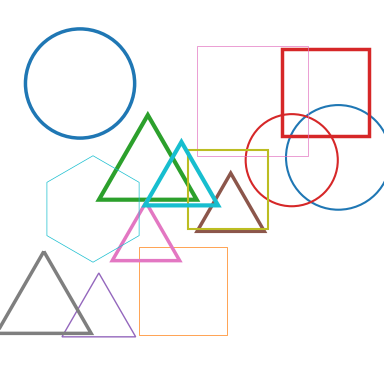[{"shape": "circle", "thickness": 2.5, "radius": 0.71, "center": [0.208, 0.783]}, {"shape": "circle", "thickness": 1.5, "radius": 0.68, "center": [0.879, 0.591]}, {"shape": "square", "thickness": 0.5, "radius": 0.57, "center": [0.476, 0.243]}, {"shape": "triangle", "thickness": 3, "radius": 0.73, "center": [0.384, 0.555]}, {"shape": "circle", "thickness": 1.5, "radius": 0.6, "center": [0.758, 0.584]}, {"shape": "square", "thickness": 2.5, "radius": 0.57, "center": [0.845, 0.759]}, {"shape": "triangle", "thickness": 1, "radius": 0.55, "center": [0.257, 0.18]}, {"shape": "triangle", "thickness": 2.5, "radius": 0.5, "center": [0.599, 0.45]}, {"shape": "triangle", "thickness": 2.5, "radius": 0.51, "center": [0.379, 0.374]}, {"shape": "square", "thickness": 0.5, "radius": 0.72, "center": [0.656, 0.738]}, {"shape": "triangle", "thickness": 2.5, "radius": 0.71, "center": [0.114, 0.205]}, {"shape": "square", "thickness": 1.5, "radius": 0.52, "center": [0.593, 0.507]}, {"shape": "triangle", "thickness": 3, "radius": 0.55, "center": [0.471, 0.521]}, {"shape": "hexagon", "thickness": 0.5, "radius": 0.69, "center": [0.242, 0.457]}]